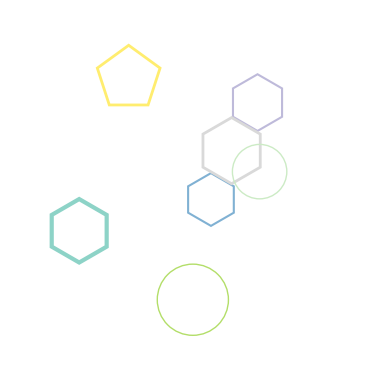[{"shape": "hexagon", "thickness": 3, "radius": 0.41, "center": [0.206, 0.401]}, {"shape": "hexagon", "thickness": 1.5, "radius": 0.37, "center": [0.669, 0.734]}, {"shape": "hexagon", "thickness": 1.5, "radius": 0.34, "center": [0.548, 0.482]}, {"shape": "circle", "thickness": 1, "radius": 0.46, "center": [0.501, 0.221]}, {"shape": "hexagon", "thickness": 2, "radius": 0.43, "center": [0.602, 0.609]}, {"shape": "circle", "thickness": 1, "radius": 0.35, "center": [0.674, 0.554]}, {"shape": "pentagon", "thickness": 2, "radius": 0.43, "center": [0.334, 0.797]}]